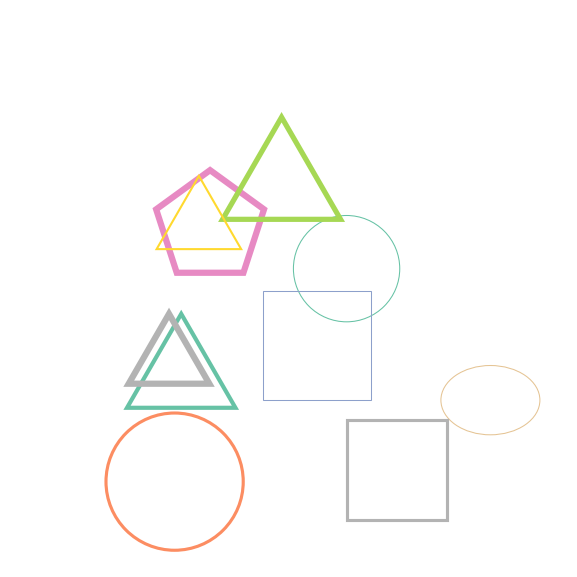[{"shape": "circle", "thickness": 0.5, "radius": 0.46, "center": [0.6, 0.534]}, {"shape": "triangle", "thickness": 2, "radius": 0.54, "center": [0.314, 0.347]}, {"shape": "circle", "thickness": 1.5, "radius": 0.59, "center": [0.302, 0.165]}, {"shape": "square", "thickness": 0.5, "radius": 0.47, "center": [0.549, 0.401]}, {"shape": "pentagon", "thickness": 3, "radius": 0.49, "center": [0.364, 0.606]}, {"shape": "triangle", "thickness": 2.5, "radius": 0.59, "center": [0.488, 0.678]}, {"shape": "triangle", "thickness": 1, "radius": 0.42, "center": [0.344, 0.61]}, {"shape": "oval", "thickness": 0.5, "radius": 0.43, "center": [0.849, 0.306]}, {"shape": "triangle", "thickness": 3, "radius": 0.4, "center": [0.293, 0.375]}, {"shape": "square", "thickness": 1.5, "radius": 0.43, "center": [0.688, 0.186]}]